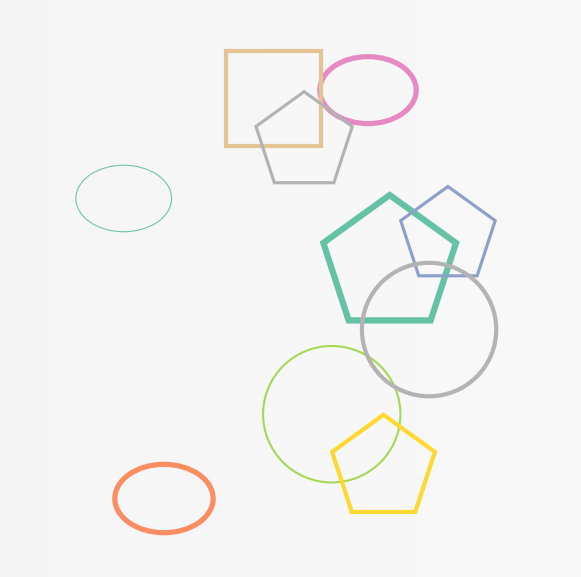[{"shape": "oval", "thickness": 0.5, "radius": 0.41, "center": [0.213, 0.655]}, {"shape": "pentagon", "thickness": 3, "radius": 0.6, "center": [0.67, 0.541]}, {"shape": "oval", "thickness": 2.5, "radius": 0.42, "center": [0.282, 0.136]}, {"shape": "pentagon", "thickness": 1.5, "radius": 0.43, "center": [0.771, 0.591]}, {"shape": "oval", "thickness": 2.5, "radius": 0.41, "center": [0.633, 0.843]}, {"shape": "circle", "thickness": 1, "radius": 0.59, "center": [0.571, 0.282]}, {"shape": "pentagon", "thickness": 2, "radius": 0.46, "center": [0.66, 0.188]}, {"shape": "square", "thickness": 2, "radius": 0.41, "center": [0.471, 0.829]}, {"shape": "circle", "thickness": 2, "radius": 0.58, "center": [0.738, 0.428]}, {"shape": "pentagon", "thickness": 1.5, "radius": 0.44, "center": [0.523, 0.753]}]